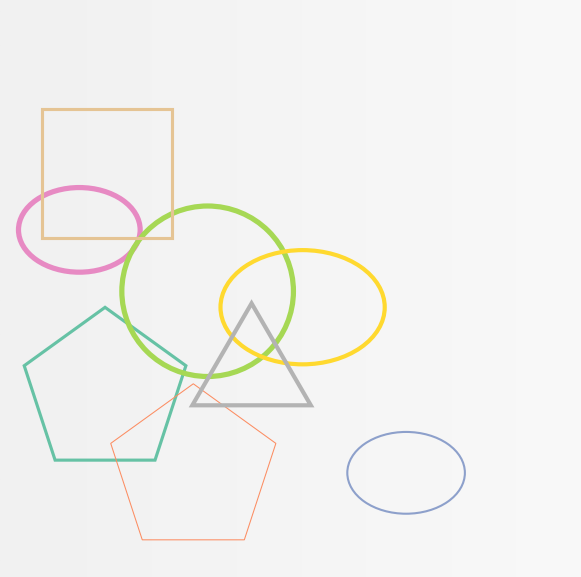[{"shape": "pentagon", "thickness": 1.5, "radius": 0.73, "center": [0.181, 0.321]}, {"shape": "pentagon", "thickness": 0.5, "radius": 0.75, "center": [0.333, 0.185]}, {"shape": "oval", "thickness": 1, "radius": 0.51, "center": [0.699, 0.18]}, {"shape": "oval", "thickness": 2.5, "radius": 0.52, "center": [0.136, 0.601]}, {"shape": "circle", "thickness": 2.5, "radius": 0.74, "center": [0.357, 0.495]}, {"shape": "oval", "thickness": 2, "radius": 0.71, "center": [0.521, 0.467]}, {"shape": "square", "thickness": 1.5, "radius": 0.56, "center": [0.184, 0.699]}, {"shape": "triangle", "thickness": 2, "radius": 0.59, "center": [0.433, 0.356]}]